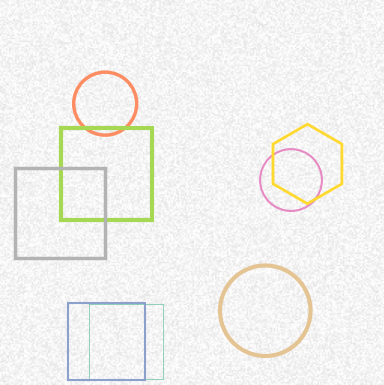[{"shape": "square", "thickness": 0.5, "radius": 0.48, "center": [0.327, 0.113]}, {"shape": "circle", "thickness": 2.5, "radius": 0.41, "center": [0.273, 0.731]}, {"shape": "square", "thickness": 1.5, "radius": 0.5, "center": [0.277, 0.113]}, {"shape": "circle", "thickness": 1.5, "radius": 0.4, "center": [0.756, 0.532]}, {"shape": "square", "thickness": 3, "radius": 0.59, "center": [0.276, 0.548]}, {"shape": "hexagon", "thickness": 2, "radius": 0.52, "center": [0.799, 0.574]}, {"shape": "circle", "thickness": 3, "radius": 0.59, "center": [0.689, 0.193]}, {"shape": "square", "thickness": 2.5, "radius": 0.58, "center": [0.156, 0.447]}]